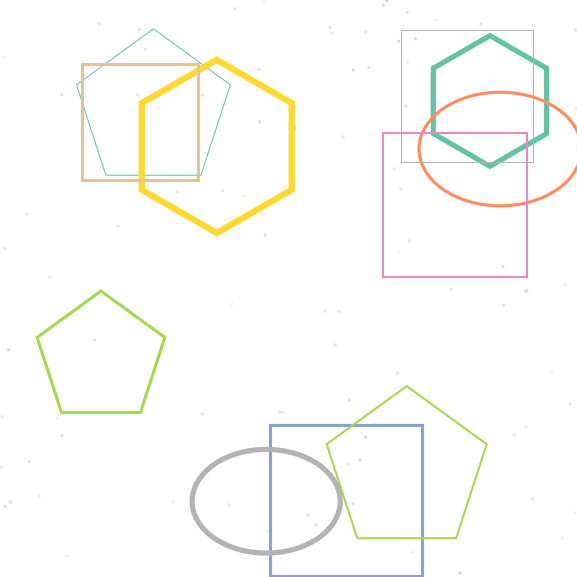[{"shape": "pentagon", "thickness": 0.5, "radius": 0.7, "center": [0.266, 0.809]}, {"shape": "hexagon", "thickness": 2.5, "radius": 0.57, "center": [0.848, 0.824]}, {"shape": "oval", "thickness": 1.5, "radius": 0.7, "center": [0.866, 0.741]}, {"shape": "square", "thickness": 1.5, "radius": 0.66, "center": [0.599, 0.132]}, {"shape": "square", "thickness": 1, "radius": 0.62, "center": [0.788, 0.645]}, {"shape": "pentagon", "thickness": 1, "radius": 0.73, "center": [0.704, 0.185]}, {"shape": "pentagon", "thickness": 1.5, "radius": 0.58, "center": [0.175, 0.379]}, {"shape": "hexagon", "thickness": 3, "radius": 0.75, "center": [0.375, 0.746]}, {"shape": "square", "thickness": 1.5, "radius": 0.5, "center": [0.242, 0.788]}, {"shape": "oval", "thickness": 2.5, "radius": 0.64, "center": [0.461, 0.131]}, {"shape": "square", "thickness": 0.5, "radius": 0.57, "center": [0.809, 0.832]}]